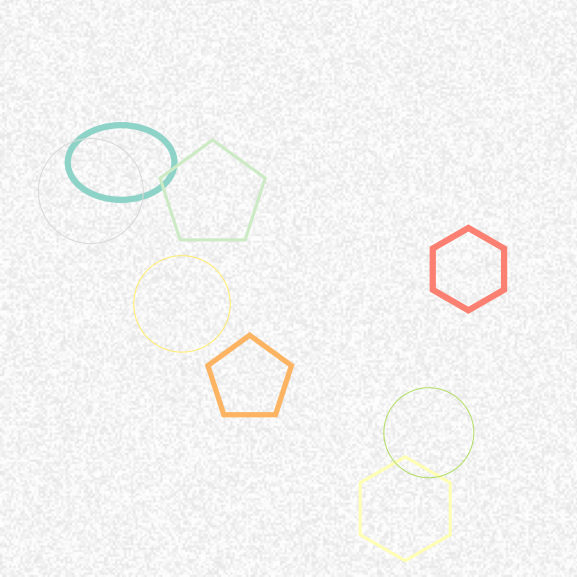[{"shape": "oval", "thickness": 3, "radius": 0.46, "center": [0.21, 0.718]}, {"shape": "hexagon", "thickness": 1.5, "radius": 0.45, "center": [0.702, 0.118]}, {"shape": "hexagon", "thickness": 3, "radius": 0.36, "center": [0.811, 0.533]}, {"shape": "pentagon", "thickness": 2.5, "radius": 0.38, "center": [0.432, 0.343]}, {"shape": "circle", "thickness": 0.5, "radius": 0.39, "center": [0.743, 0.25]}, {"shape": "circle", "thickness": 0.5, "radius": 0.45, "center": [0.157, 0.668]}, {"shape": "pentagon", "thickness": 1.5, "radius": 0.48, "center": [0.368, 0.661]}, {"shape": "circle", "thickness": 0.5, "radius": 0.42, "center": [0.315, 0.473]}]